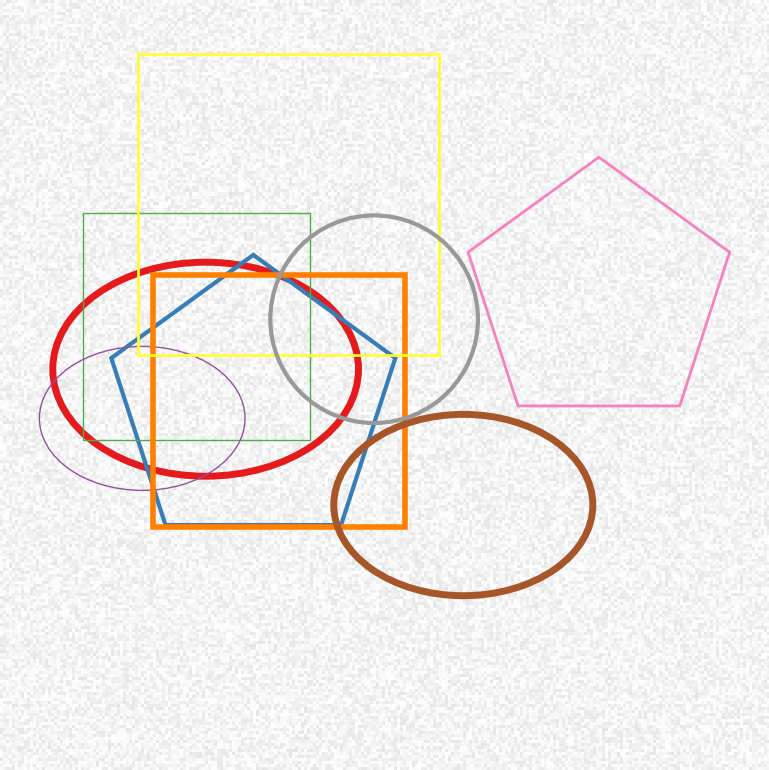[{"shape": "oval", "thickness": 2.5, "radius": 0.99, "center": [0.267, 0.521]}, {"shape": "pentagon", "thickness": 1.5, "radius": 0.97, "center": [0.329, 0.475]}, {"shape": "square", "thickness": 0.5, "radius": 0.74, "center": [0.255, 0.576]}, {"shape": "oval", "thickness": 0.5, "radius": 0.67, "center": [0.185, 0.457]}, {"shape": "square", "thickness": 2, "radius": 0.82, "center": [0.363, 0.479]}, {"shape": "square", "thickness": 1, "radius": 0.98, "center": [0.375, 0.735]}, {"shape": "oval", "thickness": 2.5, "radius": 0.84, "center": [0.602, 0.344]}, {"shape": "pentagon", "thickness": 1, "radius": 0.89, "center": [0.778, 0.617]}, {"shape": "circle", "thickness": 1.5, "radius": 0.67, "center": [0.486, 0.585]}]